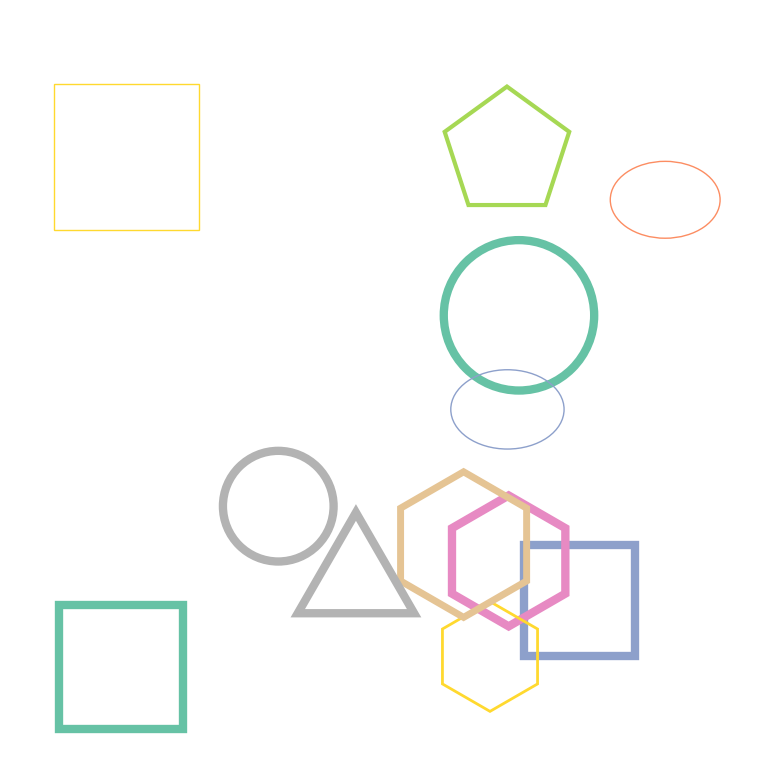[{"shape": "square", "thickness": 3, "radius": 0.4, "center": [0.157, 0.134]}, {"shape": "circle", "thickness": 3, "radius": 0.49, "center": [0.674, 0.59]}, {"shape": "oval", "thickness": 0.5, "radius": 0.36, "center": [0.864, 0.741]}, {"shape": "square", "thickness": 3, "radius": 0.36, "center": [0.752, 0.22]}, {"shape": "oval", "thickness": 0.5, "radius": 0.37, "center": [0.659, 0.468]}, {"shape": "hexagon", "thickness": 3, "radius": 0.42, "center": [0.661, 0.272]}, {"shape": "pentagon", "thickness": 1.5, "radius": 0.43, "center": [0.658, 0.803]}, {"shape": "square", "thickness": 0.5, "radius": 0.47, "center": [0.164, 0.796]}, {"shape": "hexagon", "thickness": 1, "radius": 0.36, "center": [0.636, 0.147]}, {"shape": "hexagon", "thickness": 2.5, "radius": 0.47, "center": [0.602, 0.293]}, {"shape": "triangle", "thickness": 3, "radius": 0.44, "center": [0.462, 0.247]}, {"shape": "circle", "thickness": 3, "radius": 0.36, "center": [0.361, 0.343]}]